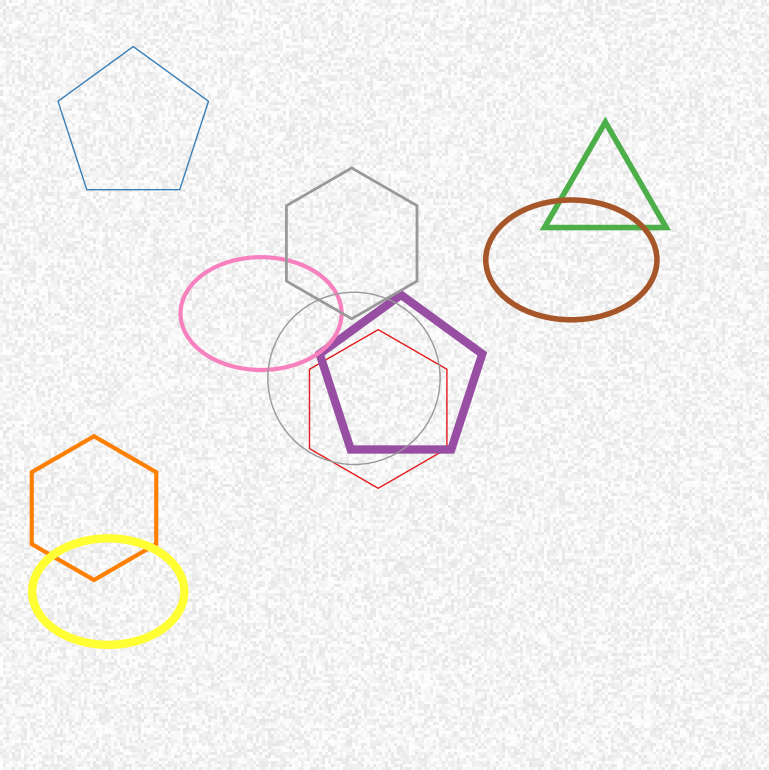[{"shape": "hexagon", "thickness": 0.5, "radius": 0.52, "center": [0.491, 0.469]}, {"shape": "pentagon", "thickness": 0.5, "radius": 0.51, "center": [0.173, 0.837]}, {"shape": "triangle", "thickness": 2, "radius": 0.46, "center": [0.786, 0.75]}, {"shape": "pentagon", "thickness": 3, "radius": 0.56, "center": [0.521, 0.506]}, {"shape": "hexagon", "thickness": 1.5, "radius": 0.47, "center": [0.122, 0.34]}, {"shape": "oval", "thickness": 3, "radius": 0.49, "center": [0.141, 0.232]}, {"shape": "oval", "thickness": 2, "radius": 0.56, "center": [0.742, 0.662]}, {"shape": "oval", "thickness": 1.5, "radius": 0.52, "center": [0.339, 0.593]}, {"shape": "hexagon", "thickness": 1, "radius": 0.49, "center": [0.457, 0.684]}, {"shape": "circle", "thickness": 0.5, "radius": 0.56, "center": [0.46, 0.509]}]